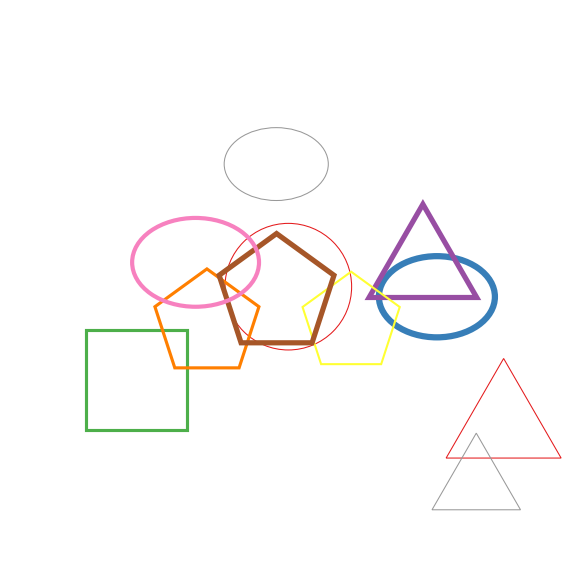[{"shape": "circle", "thickness": 0.5, "radius": 0.55, "center": [0.499, 0.503]}, {"shape": "triangle", "thickness": 0.5, "radius": 0.57, "center": [0.872, 0.263]}, {"shape": "oval", "thickness": 3, "radius": 0.5, "center": [0.757, 0.485]}, {"shape": "square", "thickness": 1.5, "radius": 0.44, "center": [0.236, 0.341]}, {"shape": "triangle", "thickness": 2.5, "radius": 0.54, "center": [0.732, 0.538]}, {"shape": "pentagon", "thickness": 1.5, "radius": 0.47, "center": [0.358, 0.439]}, {"shape": "pentagon", "thickness": 1, "radius": 0.44, "center": [0.608, 0.44]}, {"shape": "pentagon", "thickness": 2.5, "radius": 0.52, "center": [0.479, 0.49]}, {"shape": "oval", "thickness": 2, "radius": 0.55, "center": [0.339, 0.545]}, {"shape": "oval", "thickness": 0.5, "radius": 0.45, "center": [0.478, 0.715]}, {"shape": "triangle", "thickness": 0.5, "radius": 0.44, "center": [0.825, 0.161]}]